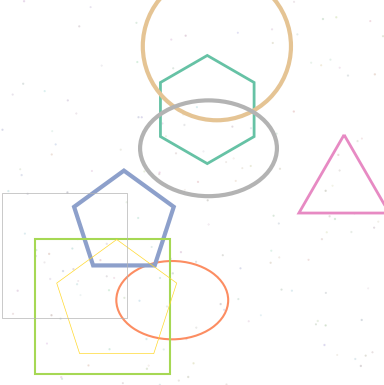[{"shape": "hexagon", "thickness": 2, "radius": 0.7, "center": [0.538, 0.716]}, {"shape": "oval", "thickness": 1.5, "radius": 0.73, "center": [0.447, 0.22]}, {"shape": "pentagon", "thickness": 3, "radius": 0.68, "center": [0.322, 0.421]}, {"shape": "triangle", "thickness": 2, "radius": 0.68, "center": [0.894, 0.514]}, {"shape": "square", "thickness": 1.5, "radius": 0.88, "center": [0.266, 0.204]}, {"shape": "pentagon", "thickness": 0.5, "radius": 0.82, "center": [0.303, 0.214]}, {"shape": "circle", "thickness": 3, "radius": 0.96, "center": [0.563, 0.88]}, {"shape": "square", "thickness": 0.5, "radius": 0.81, "center": [0.168, 0.337]}, {"shape": "oval", "thickness": 3, "radius": 0.89, "center": [0.542, 0.615]}]